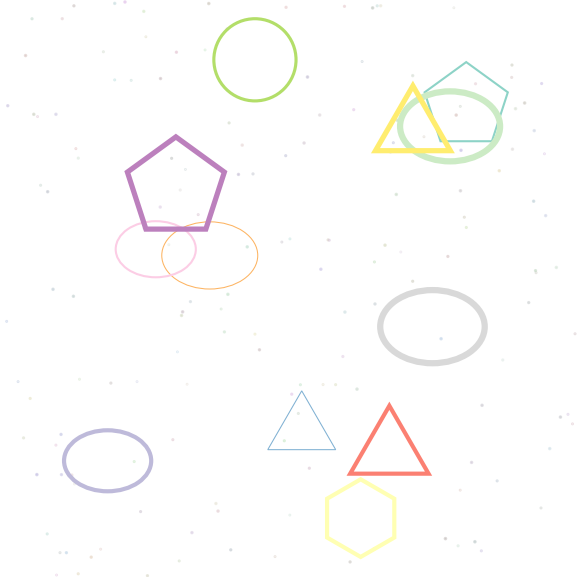[{"shape": "pentagon", "thickness": 1, "radius": 0.38, "center": [0.807, 0.816]}, {"shape": "hexagon", "thickness": 2, "radius": 0.34, "center": [0.625, 0.102]}, {"shape": "oval", "thickness": 2, "radius": 0.38, "center": [0.186, 0.201]}, {"shape": "triangle", "thickness": 2, "radius": 0.39, "center": [0.674, 0.218]}, {"shape": "triangle", "thickness": 0.5, "radius": 0.34, "center": [0.522, 0.254]}, {"shape": "oval", "thickness": 0.5, "radius": 0.42, "center": [0.363, 0.557]}, {"shape": "circle", "thickness": 1.5, "radius": 0.36, "center": [0.441, 0.896]}, {"shape": "oval", "thickness": 1, "radius": 0.35, "center": [0.27, 0.568]}, {"shape": "oval", "thickness": 3, "radius": 0.45, "center": [0.749, 0.433]}, {"shape": "pentagon", "thickness": 2.5, "radius": 0.44, "center": [0.305, 0.674]}, {"shape": "oval", "thickness": 3, "radius": 0.43, "center": [0.779, 0.78]}, {"shape": "triangle", "thickness": 2.5, "radius": 0.37, "center": [0.715, 0.776]}]